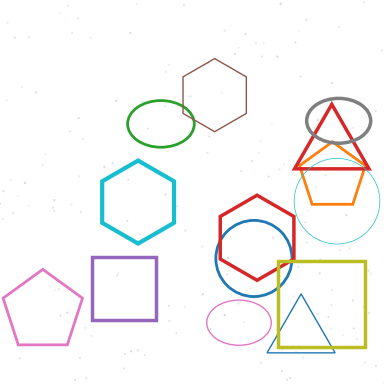[{"shape": "circle", "thickness": 2, "radius": 0.49, "center": [0.66, 0.329]}, {"shape": "triangle", "thickness": 1, "radius": 0.51, "center": [0.782, 0.135]}, {"shape": "pentagon", "thickness": 2, "radius": 0.45, "center": [0.864, 0.542]}, {"shape": "oval", "thickness": 2, "radius": 0.43, "center": [0.418, 0.678]}, {"shape": "hexagon", "thickness": 2.5, "radius": 0.55, "center": [0.668, 0.382]}, {"shape": "triangle", "thickness": 2.5, "radius": 0.56, "center": [0.862, 0.617]}, {"shape": "square", "thickness": 2.5, "radius": 0.41, "center": [0.322, 0.25]}, {"shape": "hexagon", "thickness": 1, "radius": 0.47, "center": [0.558, 0.753]}, {"shape": "oval", "thickness": 1, "radius": 0.42, "center": [0.621, 0.162]}, {"shape": "pentagon", "thickness": 2, "radius": 0.54, "center": [0.111, 0.192]}, {"shape": "oval", "thickness": 2.5, "radius": 0.42, "center": [0.88, 0.686]}, {"shape": "square", "thickness": 2.5, "radius": 0.56, "center": [0.835, 0.21]}, {"shape": "circle", "thickness": 0.5, "radius": 0.56, "center": [0.875, 0.477]}, {"shape": "hexagon", "thickness": 3, "radius": 0.54, "center": [0.359, 0.475]}]